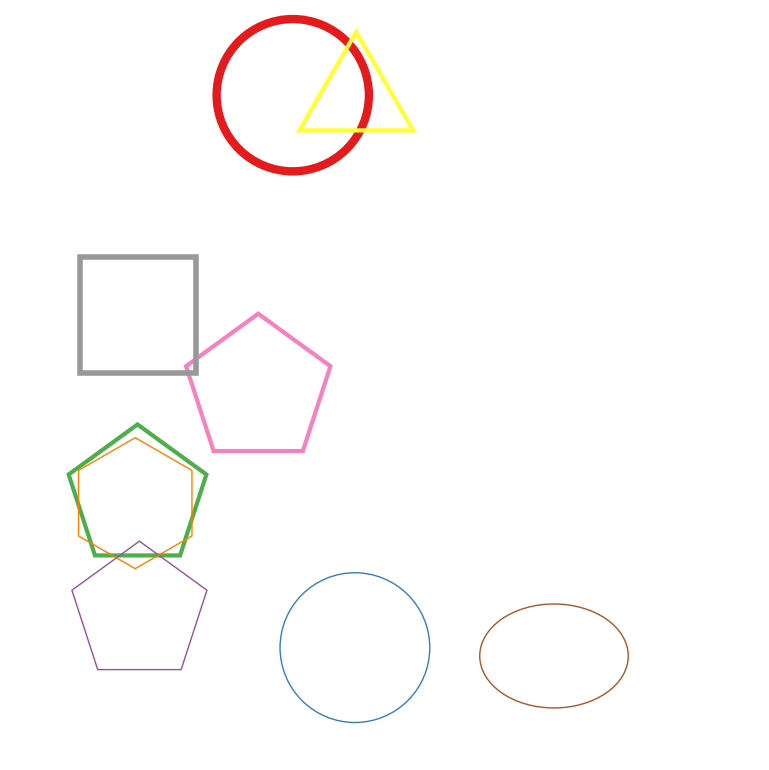[{"shape": "circle", "thickness": 3, "radius": 0.49, "center": [0.38, 0.876]}, {"shape": "circle", "thickness": 0.5, "radius": 0.49, "center": [0.461, 0.159]}, {"shape": "pentagon", "thickness": 1.5, "radius": 0.47, "center": [0.179, 0.355]}, {"shape": "pentagon", "thickness": 0.5, "radius": 0.46, "center": [0.181, 0.205]}, {"shape": "hexagon", "thickness": 0.5, "radius": 0.43, "center": [0.176, 0.347]}, {"shape": "triangle", "thickness": 1.5, "radius": 0.43, "center": [0.463, 0.873]}, {"shape": "oval", "thickness": 0.5, "radius": 0.48, "center": [0.719, 0.148]}, {"shape": "pentagon", "thickness": 1.5, "radius": 0.49, "center": [0.335, 0.494]}, {"shape": "square", "thickness": 2, "radius": 0.38, "center": [0.179, 0.591]}]